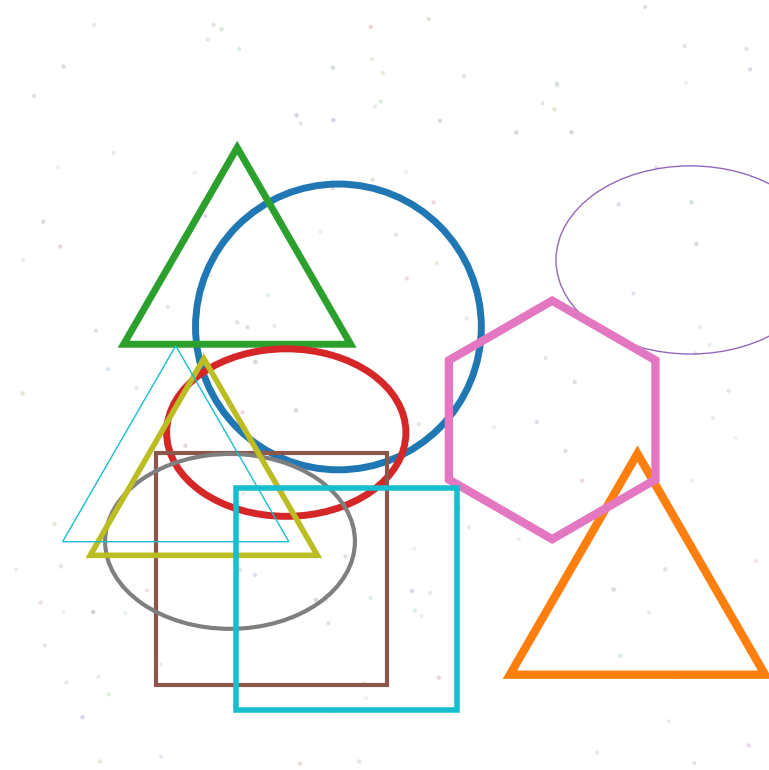[{"shape": "circle", "thickness": 2.5, "radius": 0.93, "center": [0.44, 0.575]}, {"shape": "triangle", "thickness": 3, "radius": 0.96, "center": [0.828, 0.219]}, {"shape": "triangle", "thickness": 2.5, "radius": 0.85, "center": [0.308, 0.638]}, {"shape": "oval", "thickness": 2.5, "radius": 0.78, "center": [0.372, 0.438]}, {"shape": "oval", "thickness": 0.5, "radius": 0.87, "center": [0.897, 0.662]}, {"shape": "square", "thickness": 1.5, "radius": 0.75, "center": [0.353, 0.261]}, {"shape": "hexagon", "thickness": 3, "radius": 0.77, "center": [0.717, 0.455]}, {"shape": "oval", "thickness": 1.5, "radius": 0.81, "center": [0.299, 0.297]}, {"shape": "triangle", "thickness": 2, "radius": 0.85, "center": [0.265, 0.364]}, {"shape": "square", "thickness": 2, "radius": 0.72, "center": [0.45, 0.222]}, {"shape": "triangle", "thickness": 0.5, "radius": 0.85, "center": [0.228, 0.381]}]